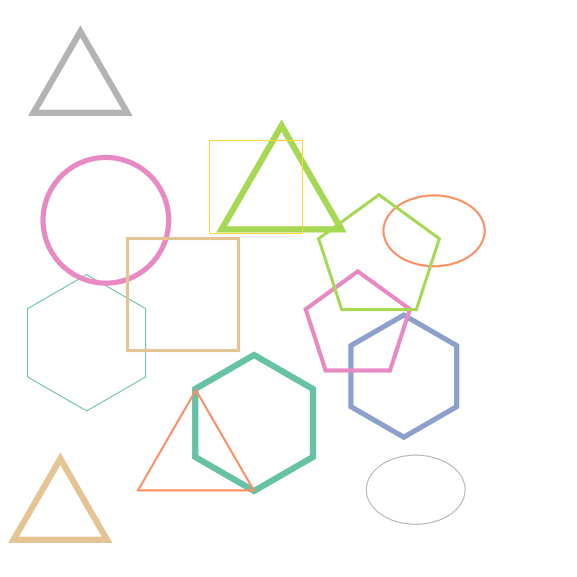[{"shape": "hexagon", "thickness": 0.5, "radius": 0.59, "center": [0.15, 0.406]}, {"shape": "hexagon", "thickness": 3, "radius": 0.59, "center": [0.44, 0.267]}, {"shape": "triangle", "thickness": 1, "radius": 0.58, "center": [0.339, 0.208]}, {"shape": "oval", "thickness": 1, "radius": 0.44, "center": [0.752, 0.599]}, {"shape": "hexagon", "thickness": 2.5, "radius": 0.53, "center": [0.699, 0.348]}, {"shape": "circle", "thickness": 2.5, "radius": 0.54, "center": [0.183, 0.618]}, {"shape": "pentagon", "thickness": 2, "radius": 0.47, "center": [0.62, 0.434]}, {"shape": "pentagon", "thickness": 1.5, "radius": 0.55, "center": [0.656, 0.552]}, {"shape": "triangle", "thickness": 3, "radius": 0.6, "center": [0.487, 0.662]}, {"shape": "square", "thickness": 0.5, "radius": 0.4, "center": [0.442, 0.677]}, {"shape": "square", "thickness": 1.5, "radius": 0.48, "center": [0.316, 0.49]}, {"shape": "triangle", "thickness": 3, "radius": 0.47, "center": [0.104, 0.111]}, {"shape": "oval", "thickness": 0.5, "radius": 0.43, "center": [0.72, 0.151]}, {"shape": "triangle", "thickness": 3, "radius": 0.47, "center": [0.139, 0.851]}]